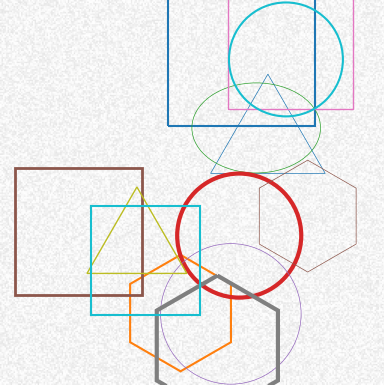[{"shape": "triangle", "thickness": 0.5, "radius": 0.86, "center": [0.696, 0.636]}, {"shape": "square", "thickness": 1.5, "radius": 0.96, "center": [0.627, 0.865]}, {"shape": "hexagon", "thickness": 1.5, "radius": 0.76, "center": [0.469, 0.187]}, {"shape": "oval", "thickness": 0.5, "radius": 0.84, "center": [0.665, 0.668]}, {"shape": "circle", "thickness": 3, "radius": 0.81, "center": [0.621, 0.388]}, {"shape": "circle", "thickness": 0.5, "radius": 0.91, "center": [0.6, 0.185]}, {"shape": "square", "thickness": 2, "radius": 0.83, "center": [0.205, 0.399]}, {"shape": "hexagon", "thickness": 0.5, "radius": 0.73, "center": [0.799, 0.439]}, {"shape": "square", "thickness": 1, "radius": 0.81, "center": [0.755, 0.878]}, {"shape": "hexagon", "thickness": 3, "radius": 0.91, "center": [0.565, 0.103]}, {"shape": "triangle", "thickness": 1, "radius": 0.75, "center": [0.356, 0.365]}, {"shape": "circle", "thickness": 1.5, "radius": 0.74, "center": [0.743, 0.846]}, {"shape": "square", "thickness": 1.5, "radius": 0.71, "center": [0.378, 0.323]}]